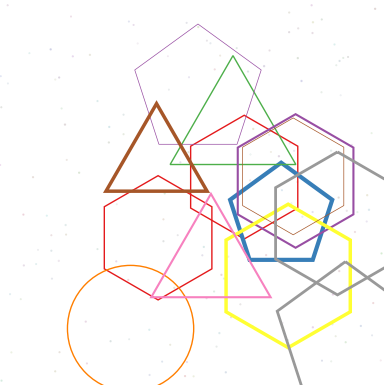[{"shape": "hexagon", "thickness": 1, "radius": 0.81, "center": [0.411, 0.382]}, {"shape": "hexagon", "thickness": 1, "radius": 0.8, "center": [0.634, 0.54]}, {"shape": "pentagon", "thickness": 3, "radius": 0.7, "center": [0.73, 0.438]}, {"shape": "triangle", "thickness": 1, "radius": 0.94, "center": [0.605, 0.667]}, {"shape": "pentagon", "thickness": 0.5, "radius": 0.86, "center": [0.514, 0.765]}, {"shape": "hexagon", "thickness": 1.5, "radius": 0.87, "center": [0.768, 0.53]}, {"shape": "circle", "thickness": 1, "radius": 0.82, "center": [0.339, 0.147]}, {"shape": "hexagon", "thickness": 2.5, "radius": 0.93, "center": [0.748, 0.283]}, {"shape": "triangle", "thickness": 2.5, "radius": 0.76, "center": [0.407, 0.579]}, {"shape": "hexagon", "thickness": 0.5, "radius": 0.76, "center": [0.762, 0.542]}, {"shape": "triangle", "thickness": 1.5, "radius": 0.9, "center": [0.548, 0.317]}, {"shape": "pentagon", "thickness": 2, "radius": 0.93, "center": [0.897, 0.134]}, {"shape": "hexagon", "thickness": 2, "radius": 0.93, "center": [0.877, 0.42]}]